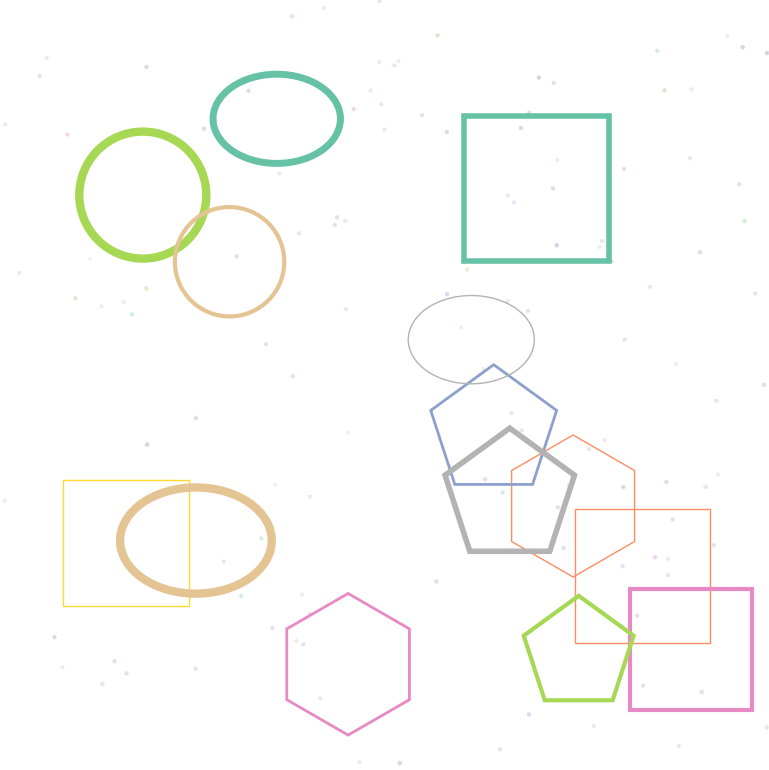[{"shape": "oval", "thickness": 2.5, "radius": 0.41, "center": [0.359, 0.846]}, {"shape": "square", "thickness": 2, "radius": 0.47, "center": [0.697, 0.755]}, {"shape": "hexagon", "thickness": 0.5, "radius": 0.46, "center": [0.744, 0.343]}, {"shape": "square", "thickness": 0.5, "radius": 0.44, "center": [0.834, 0.252]}, {"shape": "pentagon", "thickness": 1, "radius": 0.43, "center": [0.641, 0.44]}, {"shape": "hexagon", "thickness": 1, "radius": 0.46, "center": [0.452, 0.137]}, {"shape": "square", "thickness": 1.5, "radius": 0.39, "center": [0.898, 0.156]}, {"shape": "circle", "thickness": 3, "radius": 0.41, "center": [0.185, 0.747]}, {"shape": "pentagon", "thickness": 1.5, "radius": 0.38, "center": [0.752, 0.151]}, {"shape": "square", "thickness": 0.5, "radius": 0.41, "center": [0.164, 0.294]}, {"shape": "oval", "thickness": 3, "radius": 0.49, "center": [0.254, 0.298]}, {"shape": "circle", "thickness": 1.5, "radius": 0.36, "center": [0.298, 0.66]}, {"shape": "pentagon", "thickness": 2, "radius": 0.44, "center": [0.662, 0.356]}, {"shape": "oval", "thickness": 0.5, "radius": 0.41, "center": [0.612, 0.559]}]